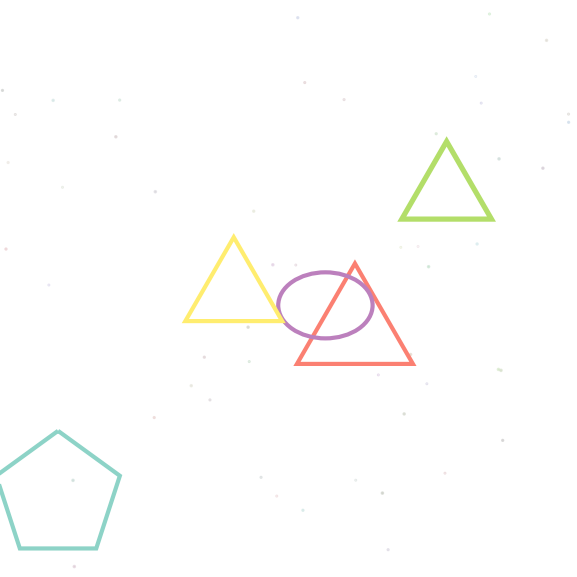[{"shape": "pentagon", "thickness": 2, "radius": 0.56, "center": [0.101, 0.14]}, {"shape": "triangle", "thickness": 2, "radius": 0.58, "center": [0.615, 0.427]}, {"shape": "triangle", "thickness": 2.5, "radius": 0.45, "center": [0.773, 0.665]}, {"shape": "oval", "thickness": 2, "radius": 0.41, "center": [0.563, 0.47]}, {"shape": "triangle", "thickness": 2, "radius": 0.48, "center": [0.405, 0.492]}]